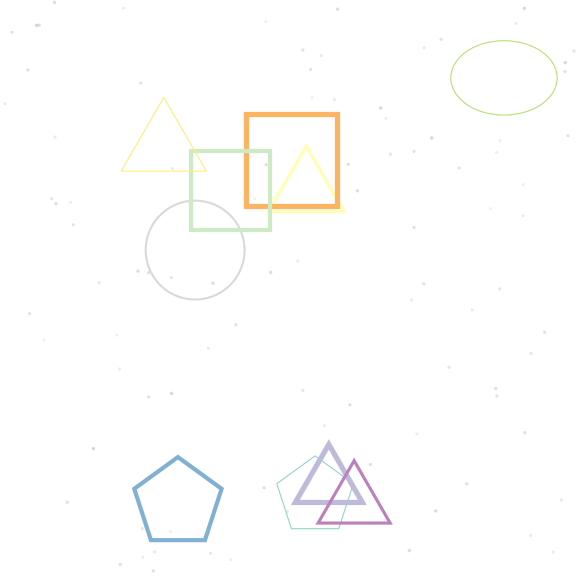[{"shape": "pentagon", "thickness": 0.5, "radius": 0.35, "center": [0.546, 0.14]}, {"shape": "triangle", "thickness": 1.5, "radius": 0.38, "center": [0.53, 0.671]}, {"shape": "triangle", "thickness": 2.5, "radius": 0.34, "center": [0.569, 0.163]}, {"shape": "pentagon", "thickness": 2, "radius": 0.4, "center": [0.308, 0.128]}, {"shape": "square", "thickness": 2.5, "radius": 0.39, "center": [0.505, 0.722]}, {"shape": "oval", "thickness": 0.5, "radius": 0.46, "center": [0.873, 0.864]}, {"shape": "circle", "thickness": 1, "radius": 0.43, "center": [0.338, 0.566]}, {"shape": "triangle", "thickness": 1.5, "radius": 0.36, "center": [0.613, 0.129]}, {"shape": "square", "thickness": 2, "radius": 0.34, "center": [0.399, 0.669]}, {"shape": "triangle", "thickness": 0.5, "radius": 0.43, "center": [0.283, 0.745]}]